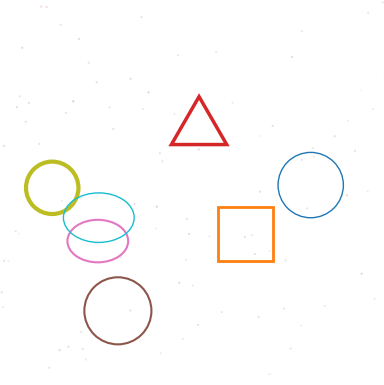[{"shape": "circle", "thickness": 1, "radius": 0.42, "center": [0.807, 0.519]}, {"shape": "square", "thickness": 2, "radius": 0.36, "center": [0.638, 0.392]}, {"shape": "triangle", "thickness": 2.5, "radius": 0.41, "center": [0.517, 0.666]}, {"shape": "circle", "thickness": 1.5, "radius": 0.44, "center": [0.306, 0.193]}, {"shape": "oval", "thickness": 1.5, "radius": 0.39, "center": [0.254, 0.374]}, {"shape": "circle", "thickness": 3, "radius": 0.34, "center": [0.136, 0.512]}, {"shape": "oval", "thickness": 1, "radius": 0.46, "center": [0.257, 0.435]}]